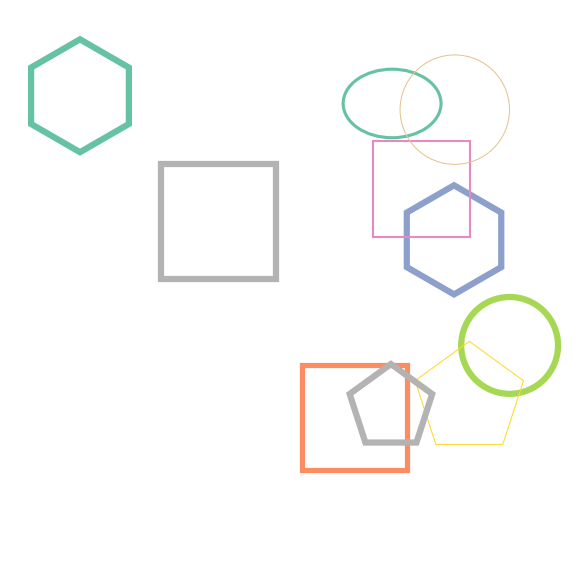[{"shape": "oval", "thickness": 1.5, "radius": 0.42, "center": [0.679, 0.82]}, {"shape": "hexagon", "thickness": 3, "radius": 0.49, "center": [0.139, 0.833]}, {"shape": "square", "thickness": 2.5, "radius": 0.46, "center": [0.613, 0.276]}, {"shape": "hexagon", "thickness": 3, "radius": 0.47, "center": [0.786, 0.584]}, {"shape": "square", "thickness": 1, "radius": 0.42, "center": [0.73, 0.672]}, {"shape": "circle", "thickness": 3, "radius": 0.42, "center": [0.882, 0.401]}, {"shape": "pentagon", "thickness": 0.5, "radius": 0.49, "center": [0.813, 0.309]}, {"shape": "circle", "thickness": 0.5, "radius": 0.47, "center": [0.788, 0.809]}, {"shape": "square", "thickness": 3, "radius": 0.5, "center": [0.379, 0.616]}, {"shape": "pentagon", "thickness": 3, "radius": 0.38, "center": [0.677, 0.294]}]